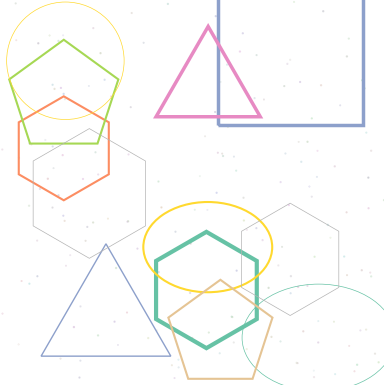[{"shape": "oval", "thickness": 0.5, "radius": 0.99, "center": [0.828, 0.123]}, {"shape": "hexagon", "thickness": 3, "radius": 0.76, "center": [0.536, 0.247]}, {"shape": "hexagon", "thickness": 1.5, "radius": 0.68, "center": [0.166, 0.615]}, {"shape": "square", "thickness": 2.5, "radius": 0.94, "center": [0.755, 0.864]}, {"shape": "triangle", "thickness": 1, "radius": 0.97, "center": [0.275, 0.172]}, {"shape": "triangle", "thickness": 2.5, "radius": 0.78, "center": [0.541, 0.775]}, {"shape": "pentagon", "thickness": 1.5, "radius": 0.75, "center": [0.166, 0.748]}, {"shape": "circle", "thickness": 0.5, "radius": 0.76, "center": [0.17, 0.842]}, {"shape": "oval", "thickness": 1.5, "radius": 0.84, "center": [0.54, 0.358]}, {"shape": "pentagon", "thickness": 1.5, "radius": 0.71, "center": [0.572, 0.131]}, {"shape": "hexagon", "thickness": 0.5, "radius": 0.84, "center": [0.232, 0.498]}, {"shape": "hexagon", "thickness": 0.5, "radius": 0.73, "center": [0.754, 0.326]}]